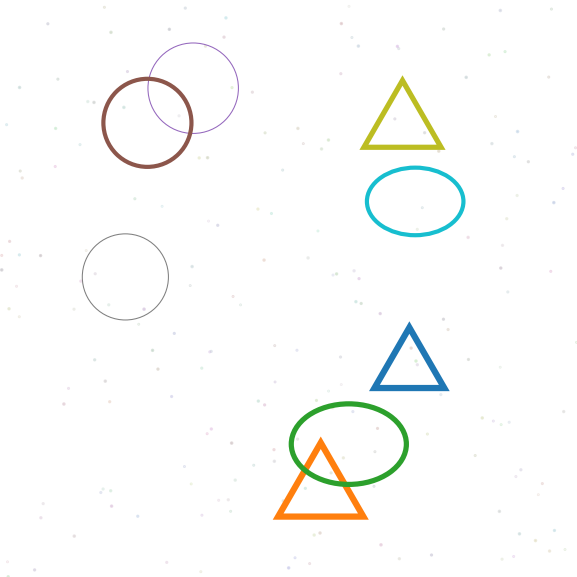[{"shape": "triangle", "thickness": 3, "radius": 0.35, "center": [0.709, 0.362]}, {"shape": "triangle", "thickness": 3, "radius": 0.43, "center": [0.555, 0.147]}, {"shape": "oval", "thickness": 2.5, "radius": 0.5, "center": [0.604, 0.23]}, {"shape": "circle", "thickness": 0.5, "radius": 0.39, "center": [0.335, 0.846]}, {"shape": "circle", "thickness": 2, "radius": 0.38, "center": [0.255, 0.786]}, {"shape": "circle", "thickness": 0.5, "radius": 0.37, "center": [0.217, 0.52]}, {"shape": "triangle", "thickness": 2.5, "radius": 0.39, "center": [0.697, 0.783]}, {"shape": "oval", "thickness": 2, "radius": 0.42, "center": [0.719, 0.65]}]